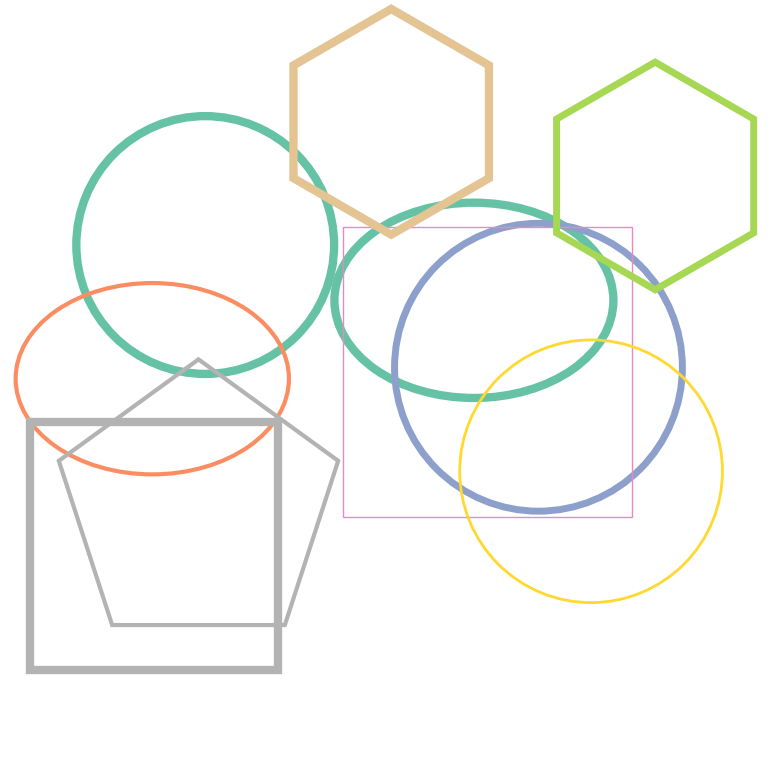[{"shape": "oval", "thickness": 3, "radius": 0.91, "center": [0.615, 0.61]}, {"shape": "circle", "thickness": 3, "radius": 0.84, "center": [0.267, 0.682]}, {"shape": "oval", "thickness": 1.5, "radius": 0.89, "center": [0.198, 0.508]}, {"shape": "circle", "thickness": 2.5, "radius": 0.93, "center": [0.699, 0.523]}, {"shape": "square", "thickness": 0.5, "radius": 0.94, "center": [0.633, 0.517]}, {"shape": "hexagon", "thickness": 2.5, "radius": 0.74, "center": [0.851, 0.771]}, {"shape": "circle", "thickness": 1, "radius": 0.85, "center": [0.768, 0.388]}, {"shape": "hexagon", "thickness": 3, "radius": 0.73, "center": [0.508, 0.842]}, {"shape": "pentagon", "thickness": 1.5, "radius": 0.95, "center": [0.258, 0.343]}, {"shape": "square", "thickness": 3, "radius": 0.81, "center": [0.2, 0.291]}]